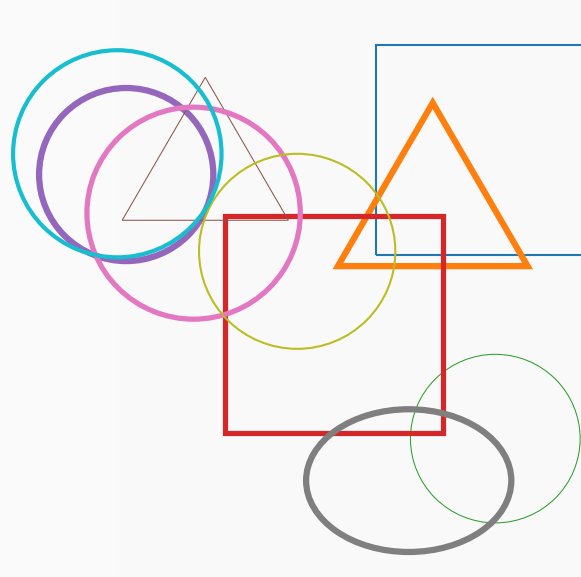[{"shape": "square", "thickness": 1, "radius": 0.91, "center": [0.828, 0.74]}, {"shape": "triangle", "thickness": 3, "radius": 0.94, "center": [0.744, 0.633]}, {"shape": "circle", "thickness": 0.5, "radius": 0.73, "center": [0.852, 0.24]}, {"shape": "square", "thickness": 2.5, "radius": 0.94, "center": [0.574, 0.437]}, {"shape": "circle", "thickness": 3, "radius": 0.75, "center": [0.217, 0.697]}, {"shape": "triangle", "thickness": 0.5, "radius": 0.83, "center": [0.353, 0.7]}, {"shape": "circle", "thickness": 2.5, "radius": 0.92, "center": [0.333, 0.63]}, {"shape": "oval", "thickness": 3, "radius": 0.88, "center": [0.703, 0.167]}, {"shape": "circle", "thickness": 1, "radius": 0.84, "center": [0.511, 0.564]}, {"shape": "circle", "thickness": 2, "radius": 0.9, "center": [0.202, 0.733]}]